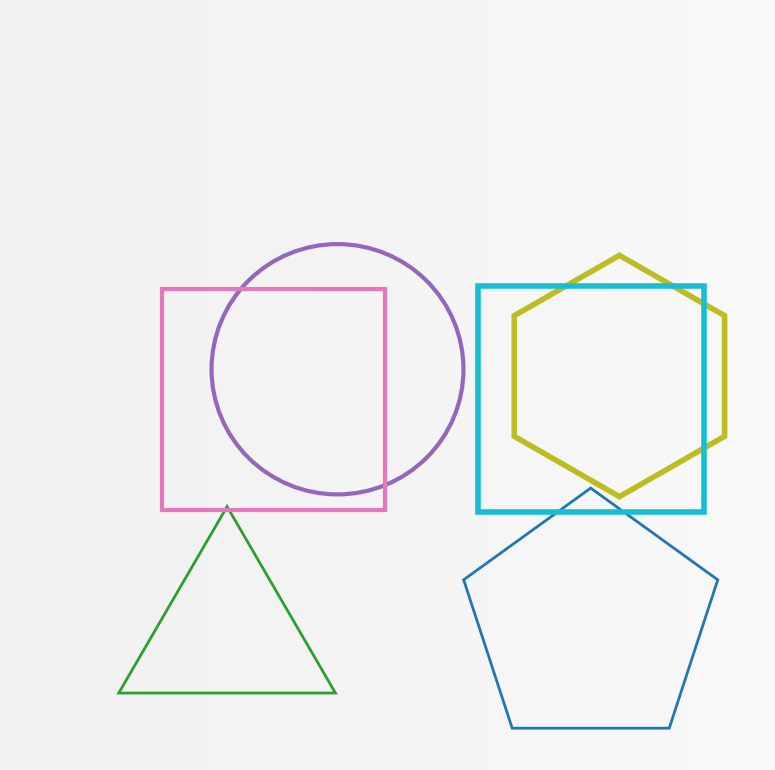[{"shape": "pentagon", "thickness": 1, "radius": 0.86, "center": [0.762, 0.194]}, {"shape": "triangle", "thickness": 1, "radius": 0.81, "center": [0.293, 0.181]}, {"shape": "circle", "thickness": 1.5, "radius": 0.81, "center": [0.435, 0.52]}, {"shape": "square", "thickness": 1.5, "radius": 0.72, "center": [0.353, 0.481]}, {"shape": "hexagon", "thickness": 2, "radius": 0.78, "center": [0.799, 0.512]}, {"shape": "square", "thickness": 2, "radius": 0.73, "center": [0.762, 0.482]}]